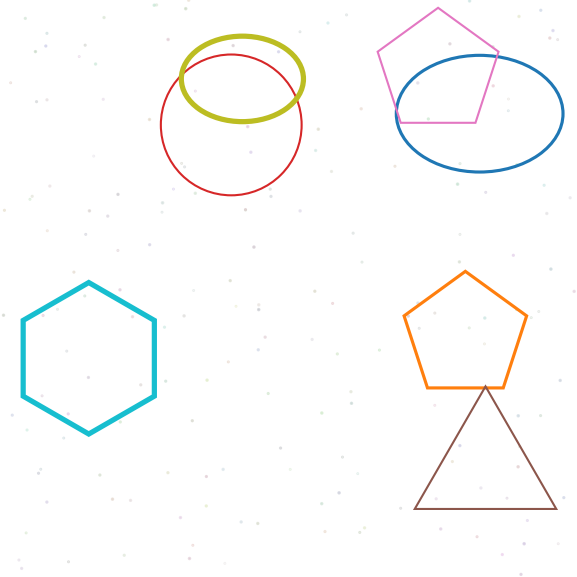[{"shape": "oval", "thickness": 1.5, "radius": 0.72, "center": [0.831, 0.802]}, {"shape": "pentagon", "thickness": 1.5, "radius": 0.56, "center": [0.806, 0.418]}, {"shape": "circle", "thickness": 1, "radius": 0.61, "center": [0.4, 0.783]}, {"shape": "triangle", "thickness": 1, "radius": 0.71, "center": [0.841, 0.189]}, {"shape": "pentagon", "thickness": 1, "radius": 0.55, "center": [0.759, 0.876]}, {"shape": "oval", "thickness": 2.5, "radius": 0.53, "center": [0.42, 0.863]}, {"shape": "hexagon", "thickness": 2.5, "radius": 0.66, "center": [0.154, 0.379]}]